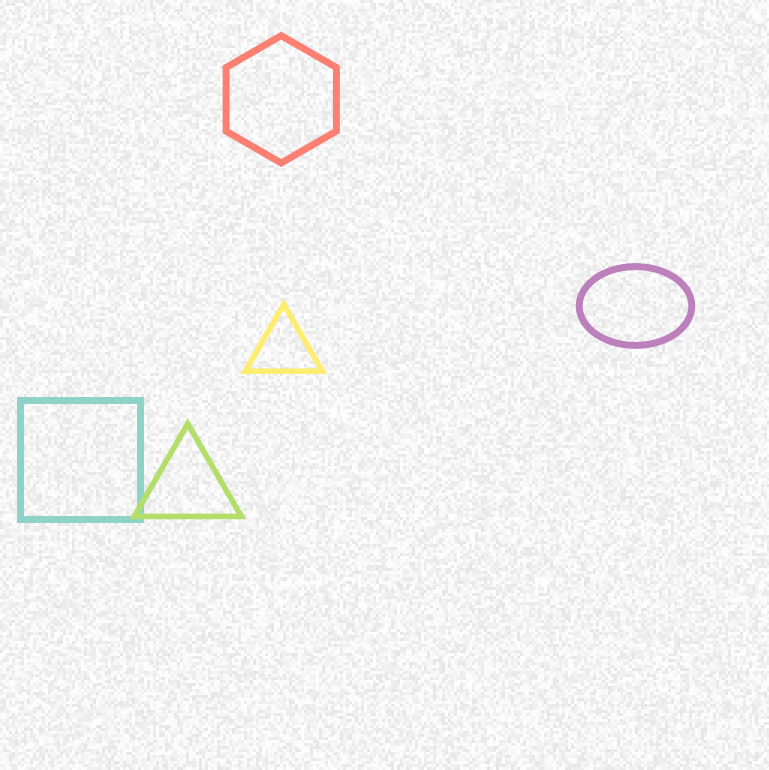[{"shape": "square", "thickness": 2.5, "radius": 0.39, "center": [0.104, 0.403]}, {"shape": "hexagon", "thickness": 2.5, "radius": 0.41, "center": [0.365, 0.871]}, {"shape": "triangle", "thickness": 2, "radius": 0.4, "center": [0.244, 0.369]}, {"shape": "oval", "thickness": 2.5, "radius": 0.37, "center": [0.825, 0.603]}, {"shape": "triangle", "thickness": 2, "radius": 0.29, "center": [0.369, 0.547]}]